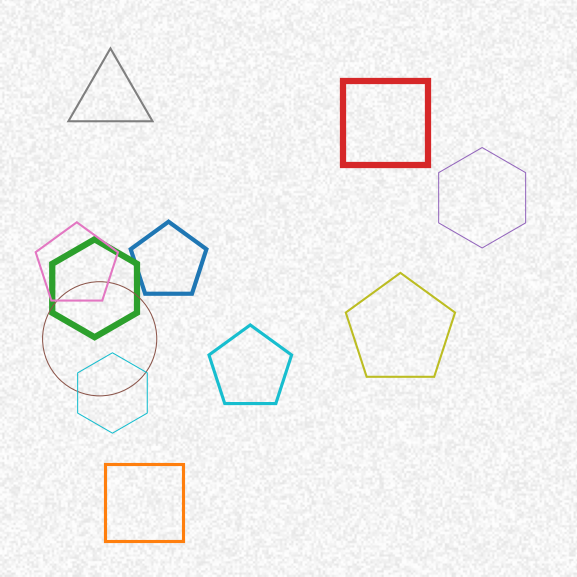[{"shape": "pentagon", "thickness": 2, "radius": 0.34, "center": [0.292, 0.546]}, {"shape": "square", "thickness": 1.5, "radius": 0.34, "center": [0.249, 0.129]}, {"shape": "hexagon", "thickness": 3, "radius": 0.42, "center": [0.164, 0.5]}, {"shape": "square", "thickness": 3, "radius": 0.36, "center": [0.667, 0.786]}, {"shape": "hexagon", "thickness": 0.5, "radius": 0.43, "center": [0.835, 0.657]}, {"shape": "circle", "thickness": 0.5, "radius": 0.49, "center": [0.173, 0.412]}, {"shape": "pentagon", "thickness": 1, "radius": 0.37, "center": [0.133, 0.539]}, {"shape": "triangle", "thickness": 1, "radius": 0.42, "center": [0.191, 0.831]}, {"shape": "pentagon", "thickness": 1, "radius": 0.5, "center": [0.693, 0.427]}, {"shape": "hexagon", "thickness": 0.5, "radius": 0.35, "center": [0.195, 0.319]}, {"shape": "pentagon", "thickness": 1.5, "radius": 0.38, "center": [0.433, 0.361]}]